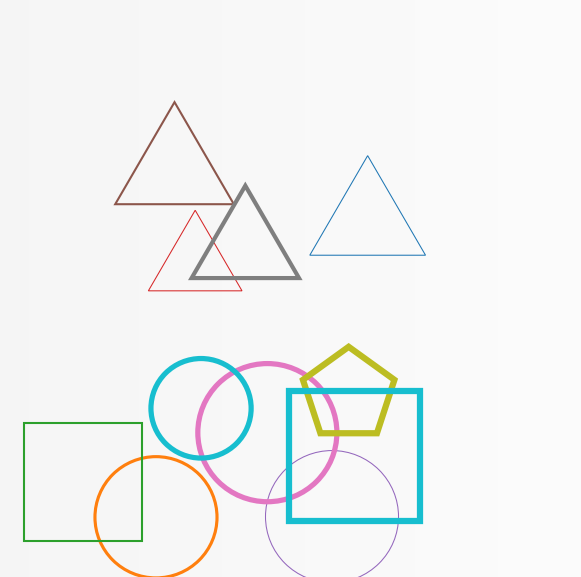[{"shape": "triangle", "thickness": 0.5, "radius": 0.57, "center": [0.633, 0.615]}, {"shape": "circle", "thickness": 1.5, "radius": 0.52, "center": [0.268, 0.103]}, {"shape": "square", "thickness": 1, "radius": 0.51, "center": [0.143, 0.165]}, {"shape": "triangle", "thickness": 0.5, "radius": 0.47, "center": [0.336, 0.542]}, {"shape": "circle", "thickness": 0.5, "radius": 0.57, "center": [0.571, 0.105]}, {"shape": "triangle", "thickness": 1, "radius": 0.59, "center": [0.3, 0.704]}, {"shape": "circle", "thickness": 2.5, "radius": 0.6, "center": [0.46, 0.25]}, {"shape": "triangle", "thickness": 2, "radius": 0.53, "center": [0.422, 0.571]}, {"shape": "pentagon", "thickness": 3, "radius": 0.41, "center": [0.6, 0.316]}, {"shape": "square", "thickness": 3, "radius": 0.56, "center": [0.61, 0.209]}, {"shape": "circle", "thickness": 2.5, "radius": 0.43, "center": [0.346, 0.292]}]